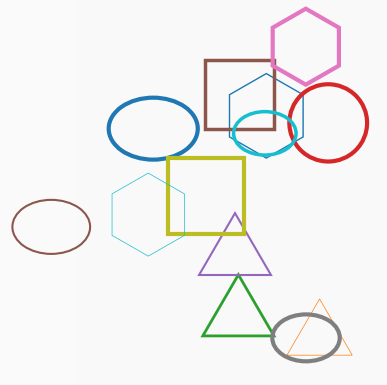[{"shape": "oval", "thickness": 3, "radius": 0.57, "center": [0.395, 0.666]}, {"shape": "hexagon", "thickness": 1, "radius": 0.55, "center": [0.687, 0.699]}, {"shape": "triangle", "thickness": 0.5, "radius": 0.49, "center": [0.825, 0.126]}, {"shape": "triangle", "thickness": 2, "radius": 0.53, "center": [0.615, 0.181]}, {"shape": "circle", "thickness": 3, "radius": 0.5, "center": [0.847, 0.681]}, {"shape": "triangle", "thickness": 1.5, "radius": 0.54, "center": [0.606, 0.339]}, {"shape": "oval", "thickness": 1.5, "radius": 0.5, "center": [0.132, 0.411]}, {"shape": "square", "thickness": 2.5, "radius": 0.45, "center": [0.619, 0.755]}, {"shape": "hexagon", "thickness": 3, "radius": 0.49, "center": [0.789, 0.879]}, {"shape": "oval", "thickness": 3, "radius": 0.44, "center": [0.79, 0.122]}, {"shape": "square", "thickness": 3, "radius": 0.49, "center": [0.532, 0.491]}, {"shape": "oval", "thickness": 2.5, "radius": 0.4, "center": [0.683, 0.654]}, {"shape": "hexagon", "thickness": 0.5, "radius": 0.54, "center": [0.383, 0.443]}]